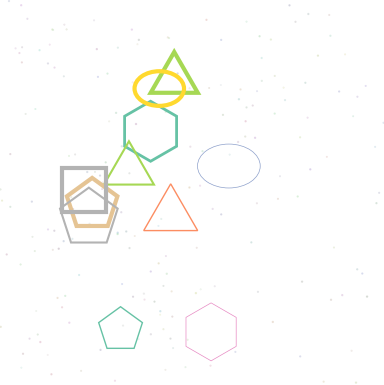[{"shape": "pentagon", "thickness": 1, "radius": 0.3, "center": [0.313, 0.144]}, {"shape": "hexagon", "thickness": 2, "radius": 0.39, "center": [0.391, 0.659]}, {"shape": "triangle", "thickness": 1, "radius": 0.4, "center": [0.443, 0.442]}, {"shape": "oval", "thickness": 0.5, "radius": 0.41, "center": [0.594, 0.569]}, {"shape": "hexagon", "thickness": 0.5, "radius": 0.38, "center": [0.548, 0.138]}, {"shape": "triangle", "thickness": 3, "radius": 0.35, "center": [0.453, 0.794]}, {"shape": "triangle", "thickness": 1.5, "radius": 0.37, "center": [0.335, 0.558]}, {"shape": "oval", "thickness": 3, "radius": 0.32, "center": [0.414, 0.77]}, {"shape": "pentagon", "thickness": 3, "radius": 0.34, "center": [0.239, 0.469]}, {"shape": "pentagon", "thickness": 1.5, "radius": 0.39, "center": [0.231, 0.434]}, {"shape": "square", "thickness": 3, "radius": 0.29, "center": [0.217, 0.507]}]